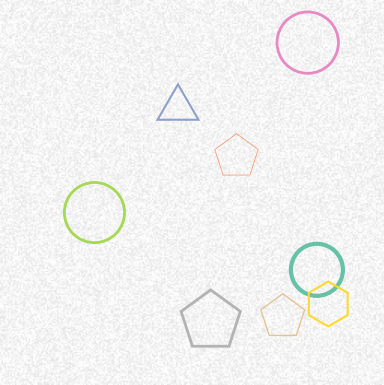[{"shape": "circle", "thickness": 3, "radius": 0.34, "center": [0.823, 0.299]}, {"shape": "pentagon", "thickness": 0.5, "radius": 0.3, "center": [0.614, 0.593]}, {"shape": "triangle", "thickness": 1.5, "radius": 0.31, "center": [0.462, 0.72]}, {"shape": "circle", "thickness": 2, "radius": 0.4, "center": [0.799, 0.889]}, {"shape": "circle", "thickness": 2, "radius": 0.39, "center": [0.245, 0.448]}, {"shape": "hexagon", "thickness": 1.5, "radius": 0.29, "center": [0.853, 0.211]}, {"shape": "pentagon", "thickness": 1, "radius": 0.3, "center": [0.734, 0.177]}, {"shape": "pentagon", "thickness": 2, "radius": 0.4, "center": [0.547, 0.166]}]